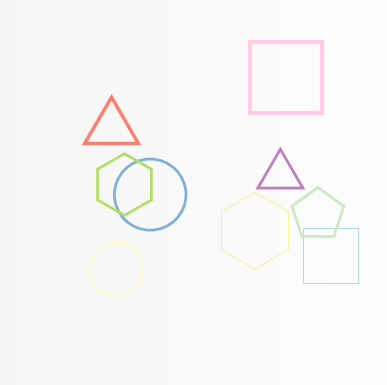[{"shape": "square", "thickness": 0.5, "radius": 0.35, "center": [0.853, 0.336]}, {"shape": "circle", "thickness": 1, "radius": 0.35, "center": [0.3, 0.302]}, {"shape": "triangle", "thickness": 2.5, "radius": 0.4, "center": [0.288, 0.667]}, {"shape": "circle", "thickness": 2, "radius": 0.46, "center": [0.388, 0.495]}, {"shape": "hexagon", "thickness": 2, "radius": 0.4, "center": [0.321, 0.521]}, {"shape": "square", "thickness": 3, "radius": 0.46, "center": [0.738, 0.799]}, {"shape": "triangle", "thickness": 2, "radius": 0.34, "center": [0.723, 0.545]}, {"shape": "pentagon", "thickness": 2, "radius": 0.35, "center": [0.82, 0.443]}, {"shape": "hexagon", "thickness": 0.5, "radius": 0.5, "center": [0.658, 0.401]}]